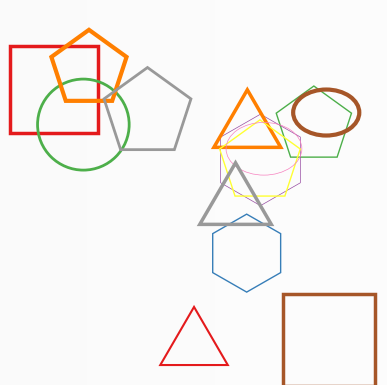[{"shape": "square", "thickness": 2.5, "radius": 0.57, "center": [0.139, 0.768]}, {"shape": "triangle", "thickness": 1.5, "radius": 0.5, "center": [0.501, 0.102]}, {"shape": "hexagon", "thickness": 1, "radius": 0.51, "center": [0.637, 0.343]}, {"shape": "pentagon", "thickness": 1, "radius": 0.51, "center": [0.81, 0.674]}, {"shape": "circle", "thickness": 2, "radius": 0.59, "center": [0.215, 0.676]}, {"shape": "hexagon", "thickness": 0.5, "radius": 0.59, "center": [0.672, 0.585]}, {"shape": "pentagon", "thickness": 3, "radius": 0.51, "center": [0.23, 0.821]}, {"shape": "triangle", "thickness": 2.5, "radius": 0.5, "center": [0.638, 0.667]}, {"shape": "pentagon", "thickness": 1, "radius": 0.55, "center": [0.671, 0.579]}, {"shape": "oval", "thickness": 3, "radius": 0.43, "center": [0.842, 0.708]}, {"shape": "square", "thickness": 2.5, "radius": 0.6, "center": [0.849, 0.118]}, {"shape": "oval", "thickness": 0.5, "radius": 0.49, "center": [0.681, 0.614]}, {"shape": "pentagon", "thickness": 2, "radius": 0.59, "center": [0.381, 0.707]}, {"shape": "triangle", "thickness": 2.5, "radius": 0.53, "center": [0.608, 0.47]}]